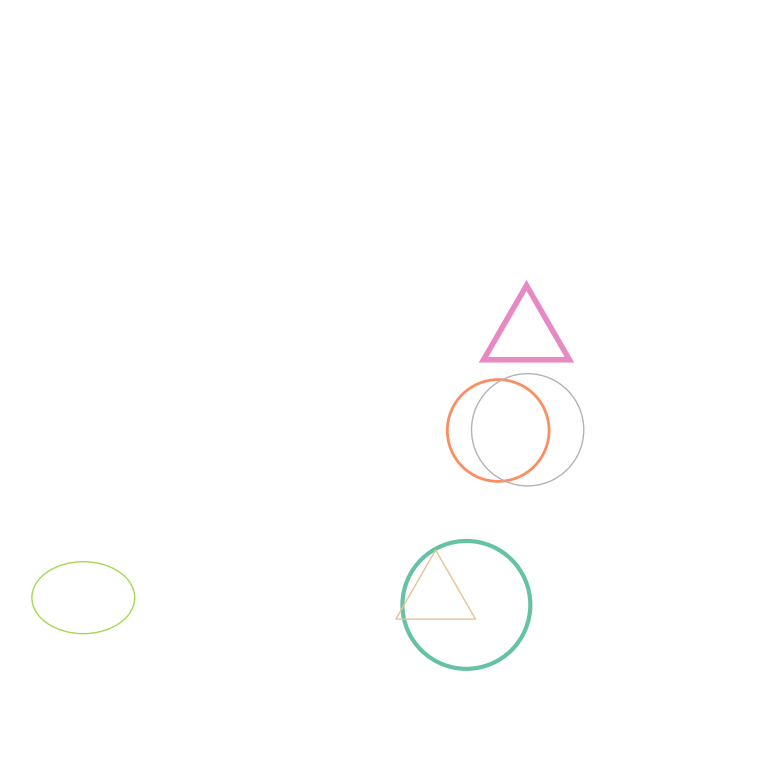[{"shape": "circle", "thickness": 1.5, "radius": 0.42, "center": [0.606, 0.214]}, {"shape": "circle", "thickness": 1, "radius": 0.33, "center": [0.647, 0.441]}, {"shape": "triangle", "thickness": 2, "radius": 0.32, "center": [0.684, 0.565]}, {"shape": "oval", "thickness": 0.5, "radius": 0.33, "center": [0.108, 0.224]}, {"shape": "triangle", "thickness": 0.5, "radius": 0.3, "center": [0.566, 0.226]}, {"shape": "circle", "thickness": 0.5, "radius": 0.36, "center": [0.685, 0.442]}]